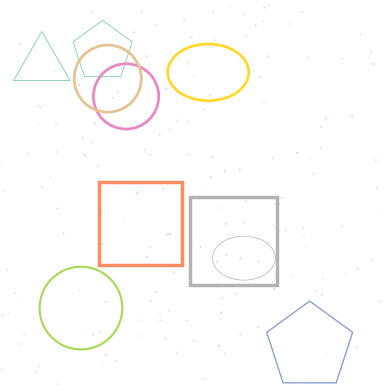[{"shape": "pentagon", "thickness": 0.5, "radius": 0.4, "center": [0.267, 0.867]}, {"shape": "triangle", "thickness": 0.5, "radius": 0.43, "center": [0.109, 0.833]}, {"shape": "square", "thickness": 2.5, "radius": 0.54, "center": [0.365, 0.42]}, {"shape": "pentagon", "thickness": 1, "radius": 0.59, "center": [0.804, 0.101]}, {"shape": "circle", "thickness": 2, "radius": 0.42, "center": [0.327, 0.75]}, {"shape": "circle", "thickness": 1.5, "radius": 0.54, "center": [0.21, 0.2]}, {"shape": "oval", "thickness": 2, "radius": 0.53, "center": [0.541, 0.812]}, {"shape": "circle", "thickness": 2, "radius": 0.44, "center": [0.28, 0.796]}, {"shape": "oval", "thickness": 0.5, "radius": 0.41, "center": [0.634, 0.329]}, {"shape": "square", "thickness": 2.5, "radius": 0.57, "center": [0.606, 0.373]}]